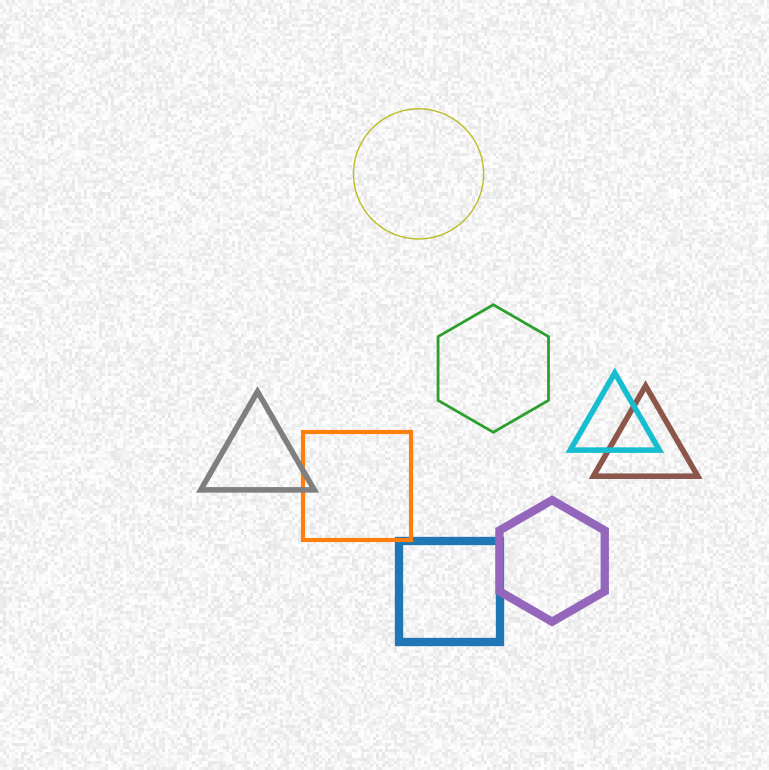[{"shape": "square", "thickness": 3, "radius": 0.33, "center": [0.584, 0.231]}, {"shape": "square", "thickness": 1.5, "radius": 0.35, "center": [0.464, 0.369]}, {"shape": "hexagon", "thickness": 1, "radius": 0.41, "center": [0.641, 0.521]}, {"shape": "hexagon", "thickness": 3, "radius": 0.39, "center": [0.717, 0.272]}, {"shape": "triangle", "thickness": 2, "radius": 0.39, "center": [0.838, 0.421]}, {"shape": "triangle", "thickness": 2, "radius": 0.43, "center": [0.334, 0.406]}, {"shape": "circle", "thickness": 0.5, "radius": 0.42, "center": [0.544, 0.774]}, {"shape": "triangle", "thickness": 2, "radius": 0.33, "center": [0.798, 0.449]}]